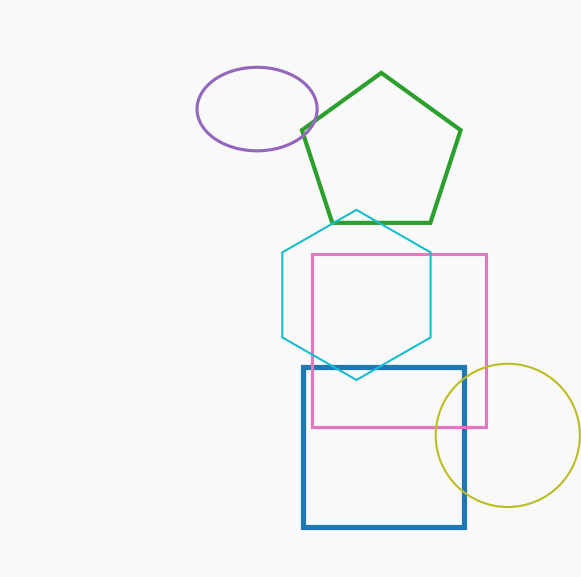[{"shape": "square", "thickness": 2.5, "radius": 0.69, "center": [0.659, 0.225]}, {"shape": "pentagon", "thickness": 2, "radius": 0.72, "center": [0.656, 0.729]}, {"shape": "oval", "thickness": 1.5, "radius": 0.52, "center": [0.442, 0.81]}, {"shape": "square", "thickness": 1.5, "radius": 0.75, "center": [0.686, 0.409]}, {"shape": "circle", "thickness": 1, "radius": 0.62, "center": [0.874, 0.245]}, {"shape": "hexagon", "thickness": 1, "radius": 0.74, "center": [0.613, 0.488]}]